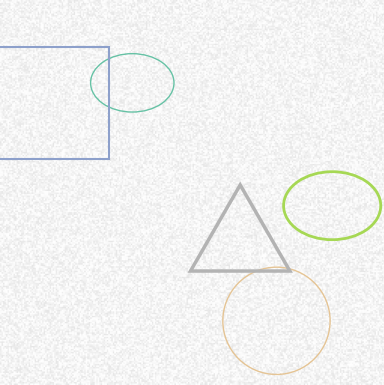[{"shape": "oval", "thickness": 1, "radius": 0.54, "center": [0.344, 0.785]}, {"shape": "square", "thickness": 1.5, "radius": 0.73, "center": [0.137, 0.733]}, {"shape": "oval", "thickness": 2, "radius": 0.63, "center": [0.863, 0.466]}, {"shape": "circle", "thickness": 1, "radius": 0.7, "center": [0.718, 0.167]}, {"shape": "triangle", "thickness": 2.5, "radius": 0.75, "center": [0.624, 0.371]}]